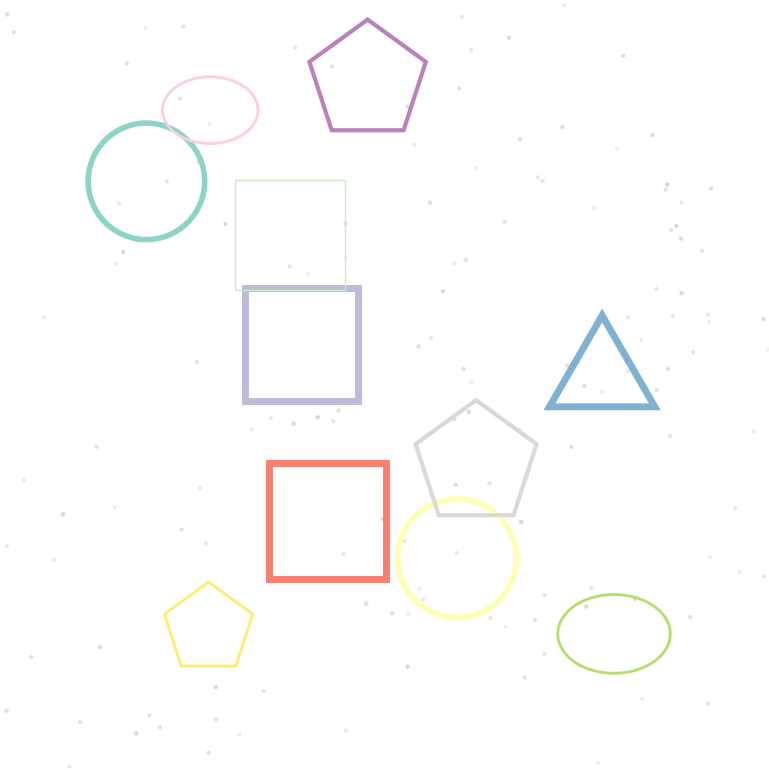[{"shape": "circle", "thickness": 2, "radius": 0.38, "center": [0.19, 0.765]}, {"shape": "circle", "thickness": 2, "radius": 0.39, "center": [0.593, 0.275]}, {"shape": "square", "thickness": 2.5, "radius": 0.37, "center": [0.391, 0.552]}, {"shape": "square", "thickness": 2.5, "radius": 0.38, "center": [0.425, 0.323]}, {"shape": "triangle", "thickness": 2.5, "radius": 0.4, "center": [0.782, 0.511]}, {"shape": "oval", "thickness": 1, "radius": 0.37, "center": [0.797, 0.177]}, {"shape": "oval", "thickness": 1, "radius": 0.31, "center": [0.273, 0.857]}, {"shape": "pentagon", "thickness": 1.5, "radius": 0.41, "center": [0.618, 0.398]}, {"shape": "pentagon", "thickness": 1.5, "radius": 0.4, "center": [0.477, 0.895]}, {"shape": "square", "thickness": 0.5, "radius": 0.36, "center": [0.377, 0.695]}, {"shape": "pentagon", "thickness": 1, "radius": 0.3, "center": [0.271, 0.184]}]